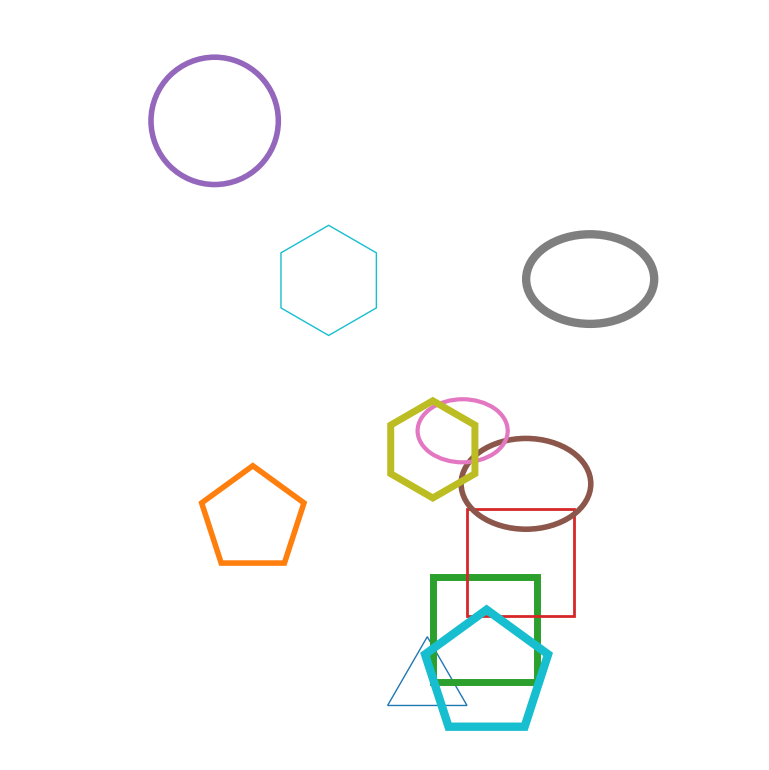[{"shape": "triangle", "thickness": 0.5, "radius": 0.3, "center": [0.555, 0.114]}, {"shape": "pentagon", "thickness": 2, "radius": 0.35, "center": [0.328, 0.325]}, {"shape": "square", "thickness": 2.5, "radius": 0.34, "center": [0.63, 0.182]}, {"shape": "square", "thickness": 1, "radius": 0.35, "center": [0.676, 0.269]}, {"shape": "circle", "thickness": 2, "radius": 0.41, "center": [0.279, 0.843]}, {"shape": "oval", "thickness": 2, "radius": 0.42, "center": [0.683, 0.372]}, {"shape": "oval", "thickness": 1.5, "radius": 0.29, "center": [0.601, 0.441]}, {"shape": "oval", "thickness": 3, "radius": 0.42, "center": [0.766, 0.638]}, {"shape": "hexagon", "thickness": 2.5, "radius": 0.32, "center": [0.562, 0.416]}, {"shape": "pentagon", "thickness": 3, "radius": 0.42, "center": [0.632, 0.124]}, {"shape": "hexagon", "thickness": 0.5, "radius": 0.36, "center": [0.427, 0.636]}]